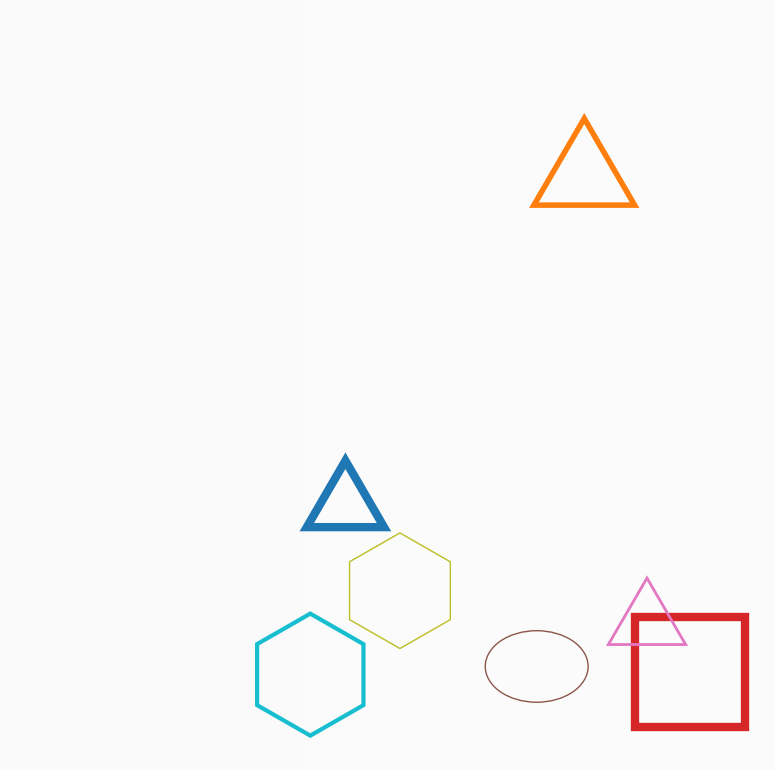[{"shape": "triangle", "thickness": 3, "radius": 0.29, "center": [0.446, 0.344]}, {"shape": "triangle", "thickness": 2, "radius": 0.38, "center": [0.754, 0.771]}, {"shape": "square", "thickness": 3, "radius": 0.36, "center": [0.89, 0.127]}, {"shape": "oval", "thickness": 0.5, "radius": 0.33, "center": [0.693, 0.134]}, {"shape": "triangle", "thickness": 1, "radius": 0.29, "center": [0.835, 0.192]}, {"shape": "hexagon", "thickness": 0.5, "radius": 0.38, "center": [0.516, 0.233]}, {"shape": "hexagon", "thickness": 1.5, "radius": 0.4, "center": [0.4, 0.124]}]